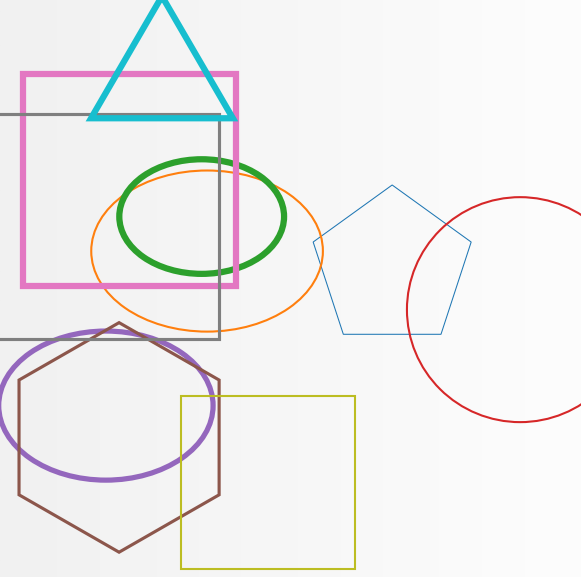[{"shape": "pentagon", "thickness": 0.5, "radius": 0.71, "center": [0.675, 0.536]}, {"shape": "oval", "thickness": 1, "radius": 1.0, "center": [0.356, 0.564]}, {"shape": "oval", "thickness": 3, "radius": 0.71, "center": [0.347, 0.624]}, {"shape": "circle", "thickness": 1, "radius": 0.97, "center": [0.895, 0.463]}, {"shape": "oval", "thickness": 2.5, "radius": 0.92, "center": [0.182, 0.297]}, {"shape": "hexagon", "thickness": 1.5, "radius": 0.99, "center": [0.205, 0.242]}, {"shape": "square", "thickness": 3, "radius": 0.92, "center": [0.223, 0.687]}, {"shape": "square", "thickness": 1.5, "radius": 0.97, "center": [0.182, 0.607]}, {"shape": "square", "thickness": 1, "radius": 0.75, "center": [0.461, 0.163]}, {"shape": "triangle", "thickness": 3, "radius": 0.7, "center": [0.279, 0.865]}]